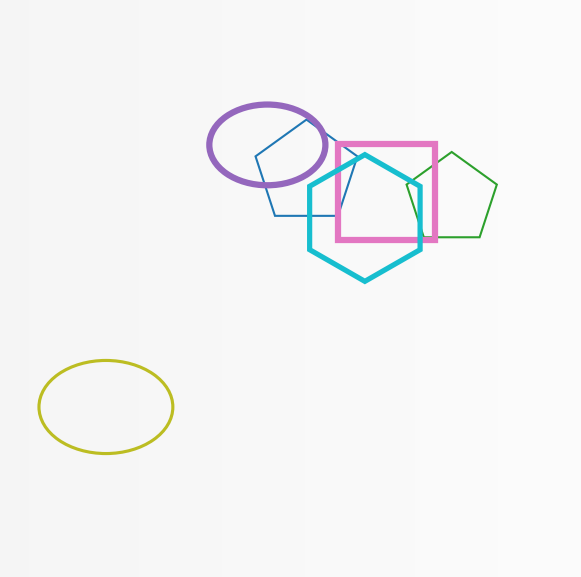[{"shape": "pentagon", "thickness": 1, "radius": 0.46, "center": [0.527, 0.7]}, {"shape": "pentagon", "thickness": 1, "radius": 0.41, "center": [0.777, 0.654]}, {"shape": "oval", "thickness": 3, "radius": 0.5, "center": [0.46, 0.748]}, {"shape": "square", "thickness": 3, "radius": 0.42, "center": [0.665, 0.667]}, {"shape": "oval", "thickness": 1.5, "radius": 0.58, "center": [0.182, 0.294]}, {"shape": "hexagon", "thickness": 2.5, "radius": 0.55, "center": [0.628, 0.622]}]